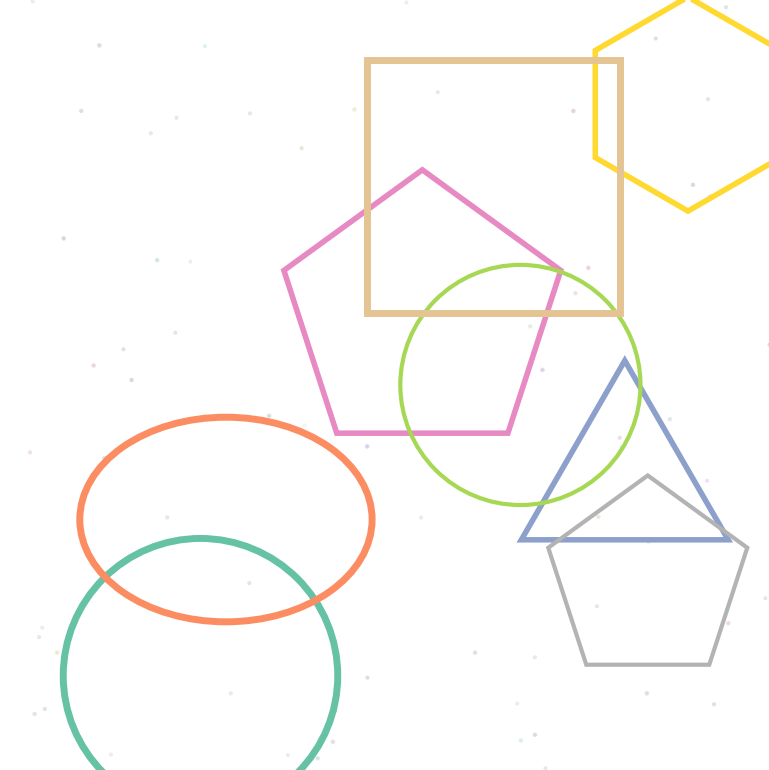[{"shape": "circle", "thickness": 2.5, "radius": 0.89, "center": [0.26, 0.122]}, {"shape": "oval", "thickness": 2.5, "radius": 0.95, "center": [0.293, 0.325]}, {"shape": "triangle", "thickness": 2, "radius": 0.78, "center": [0.811, 0.377]}, {"shape": "pentagon", "thickness": 2, "radius": 0.95, "center": [0.548, 0.59]}, {"shape": "circle", "thickness": 1.5, "radius": 0.78, "center": [0.676, 0.5]}, {"shape": "hexagon", "thickness": 2, "radius": 0.7, "center": [0.894, 0.865]}, {"shape": "square", "thickness": 2.5, "radius": 0.82, "center": [0.641, 0.758]}, {"shape": "pentagon", "thickness": 1.5, "radius": 0.68, "center": [0.841, 0.247]}]